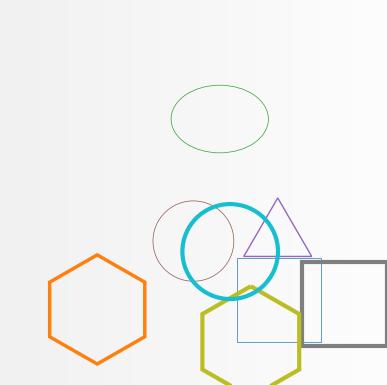[{"shape": "square", "thickness": 0.5, "radius": 0.54, "center": [0.72, 0.221]}, {"shape": "hexagon", "thickness": 2.5, "radius": 0.71, "center": [0.251, 0.196]}, {"shape": "oval", "thickness": 0.5, "radius": 0.63, "center": [0.567, 0.691]}, {"shape": "triangle", "thickness": 1, "radius": 0.51, "center": [0.717, 0.385]}, {"shape": "circle", "thickness": 0.5, "radius": 0.52, "center": [0.499, 0.374]}, {"shape": "square", "thickness": 3, "radius": 0.55, "center": [0.889, 0.21]}, {"shape": "hexagon", "thickness": 3, "radius": 0.72, "center": [0.647, 0.112]}, {"shape": "circle", "thickness": 3, "radius": 0.62, "center": [0.594, 0.347]}]